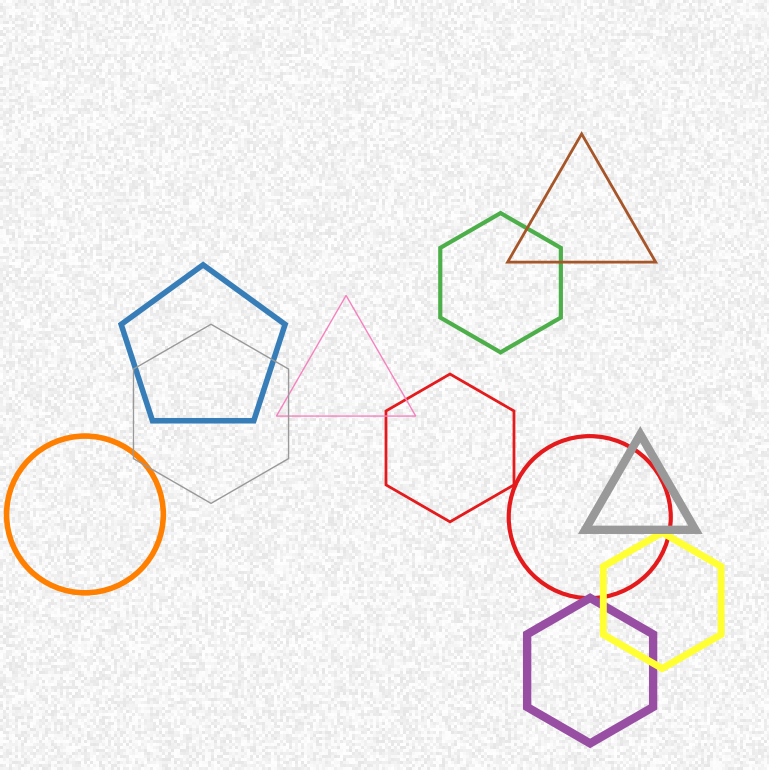[{"shape": "hexagon", "thickness": 1, "radius": 0.48, "center": [0.584, 0.418]}, {"shape": "circle", "thickness": 1.5, "radius": 0.53, "center": [0.766, 0.328]}, {"shape": "pentagon", "thickness": 2, "radius": 0.56, "center": [0.264, 0.544]}, {"shape": "hexagon", "thickness": 1.5, "radius": 0.45, "center": [0.65, 0.633]}, {"shape": "hexagon", "thickness": 3, "radius": 0.47, "center": [0.766, 0.129]}, {"shape": "circle", "thickness": 2, "radius": 0.51, "center": [0.11, 0.332]}, {"shape": "hexagon", "thickness": 2.5, "radius": 0.44, "center": [0.86, 0.22]}, {"shape": "triangle", "thickness": 1, "radius": 0.56, "center": [0.755, 0.715]}, {"shape": "triangle", "thickness": 0.5, "radius": 0.52, "center": [0.449, 0.512]}, {"shape": "hexagon", "thickness": 0.5, "radius": 0.58, "center": [0.274, 0.463]}, {"shape": "triangle", "thickness": 3, "radius": 0.41, "center": [0.832, 0.353]}]